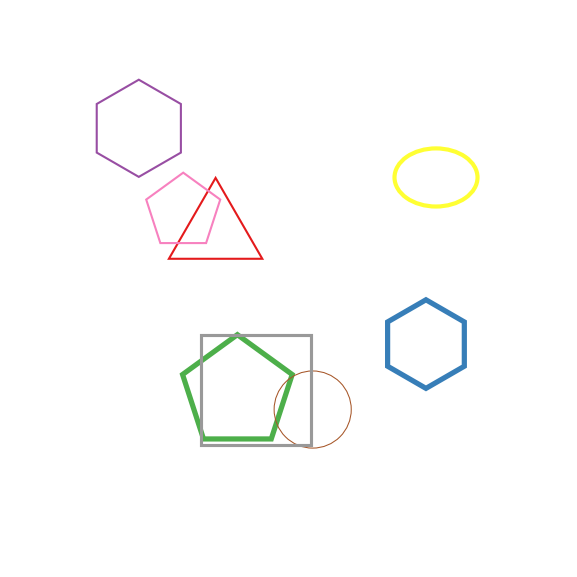[{"shape": "triangle", "thickness": 1, "radius": 0.47, "center": [0.373, 0.598]}, {"shape": "hexagon", "thickness": 2.5, "radius": 0.38, "center": [0.738, 0.403]}, {"shape": "pentagon", "thickness": 2.5, "radius": 0.5, "center": [0.411, 0.32]}, {"shape": "hexagon", "thickness": 1, "radius": 0.42, "center": [0.24, 0.777]}, {"shape": "oval", "thickness": 2, "radius": 0.36, "center": [0.755, 0.692]}, {"shape": "circle", "thickness": 0.5, "radius": 0.33, "center": [0.541, 0.29]}, {"shape": "pentagon", "thickness": 1, "radius": 0.34, "center": [0.317, 0.633]}, {"shape": "square", "thickness": 1.5, "radius": 0.48, "center": [0.444, 0.323]}]